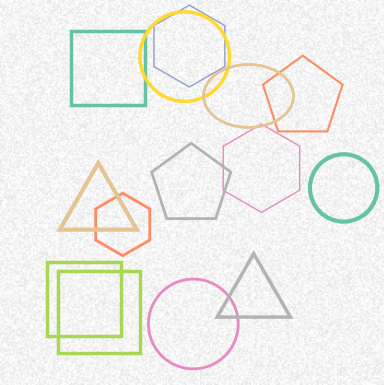[{"shape": "circle", "thickness": 3, "radius": 0.44, "center": [0.893, 0.512]}, {"shape": "square", "thickness": 2.5, "radius": 0.48, "center": [0.28, 0.823]}, {"shape": "pentagon", "thickness": 1.5, "radius": 0.54, "center": [0.786, 0.747]}, {"shape": "hexagon", "thickness": 2, "radius": 0.41, "center": [0.319, 0.417]}, {"shape": "hexagon", "thickness": 1, "radius": 0.53, "center": [0.492, 0.88]}, {"shape": "circle", "thickness": 2, "radius": 0.58, "center": [0.502, 0.159]}, {"shape": "hexagon", "thickness": 1, "radius": 0.57, "center": [0.679, 0.563]}, {"shape": "square", "thickness": 2.5, "radius": 0.53, "center": [0.256, 0.19]}, {"shape": "square", "thickness": 2.5, "radius": 0.48, "center": [0.219, 0.223]}, {"shape": "circle", "thickness": 2.5, "radius": 0.58, "center": [0.48, 0.853]}, {"shape": "triangle", "thickness": 3, "radius": 0.58, "center": [0.255, 0.461]}, {"shape": "oval", "thickness": 2, "radius": 0.58, "center": [0.646, 0.751]}, {"shape": "pentagon", "thickness": 2, "radius": 0.54, "center": [0.497, 0.52]}, {"shape": "triangle", "thickness": 2.5, "radius": 0.55, "center": [0.659, 0.231]}]